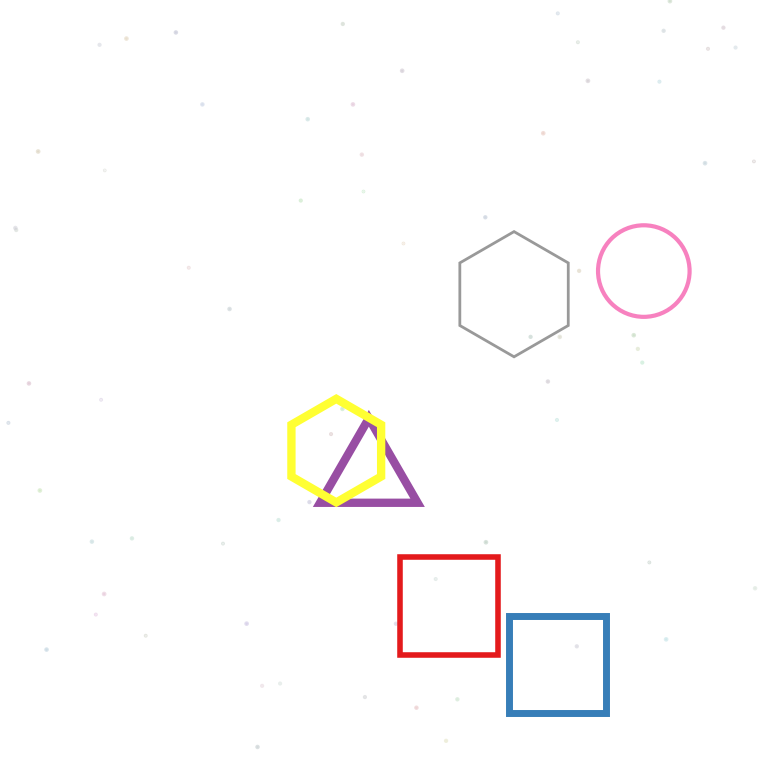[{"shape": "square", "thickness": 2, "radius": 0.32, "center": [0.583, 0.213]}, {"shape": "square", "thickness": 2.5, "radius": 0.31, "center": [0.724, 0.137]}, {"shape": "triangle", "thickness": 3, "radius": 0.37, "center": [0.479, 0.384]}, {"shape": "hexagon", "thickness": 3, "radius": 0.34, "center": [0.437, 0.415]}, {"shape": "circle", "thickness": 1.5, "radius": 0.3, "center": [0.836, 0.648]}, {"shape": "hexagon", "thickness": 1, "radius": 0.41, "center": [0.668, 0.618]}]